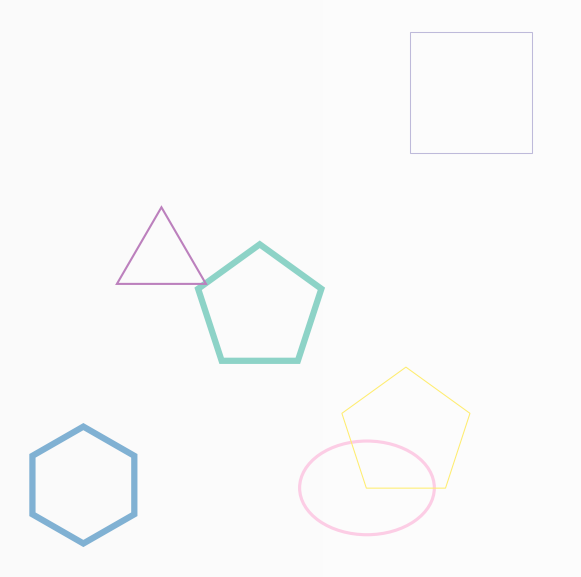[{"shape": "pentagon", "thickness": 3, "radius": 0.56, "center": [0.447, 0.465]}, {"shape": "square", "thickness": 0.5, "radius": 0.53, "center": [0.811, 0.839]}, {"shape": "hexagon", "thickness": 3, "radius": 0.51, "center": [0.143, 0.159]}, {"shape": "oval", "thickness": 1.5, "radius": 0.58, "center": [0.631, 0.154]}, {"shape": "triangle", "thickness": 1, "radius": 0.44, "center": [0.278, 0.552]}, {"shape": "pentagon", "thickness": 0.5, "radius": 0.58, "center": [0.698, 0.248]}]